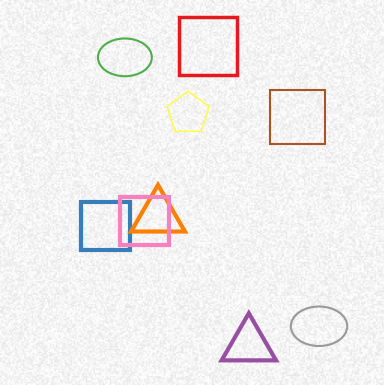[{"shape": "square", "thickness": 2.5, "radius": 0.38, "center": [0.541, 0.882]}, {"shape": "square", "thickness": 3, "radius": 0.32, "center": [0.274, 0.413]}, {"shape": "oval", "thickness": 1.5, "radius": 0.35, "center": [0.324, 0.851]}, {"shape": "triangle", "thickness": 3, "radius": 0.41, "center": [0.646, 0.105]}, {"shape": "triangle", "thickness": 3, "radius": 0.4, "center": [0.41, 0.439]}, {"shape": "pentagon", "thickness": 1, "radius": 0.29, "center": [0.489, 0.705]}, {"shape": "square", "thickness": 1.5, "radius": 0.35, "center": [0.773, 0.695]}, {"shape": "square", "thickness": 3, "radius": 0.31, "center": [0.375, 0.426]}, {"shape": "oval", "thickness": 1.5, "radius": 0.37, "center": [0.829, 0.153]}]